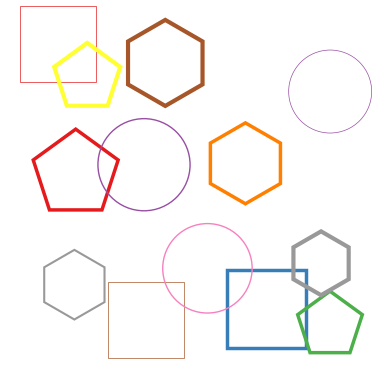[{"shape": "pentagon", "thickness": 2.5, "radius": 0.58, "center": [0.197, 0.549]}, {"shape": "square", "thickness": 0.5, "radius": 0.49, "center": [0.151, 0.886]}, {"shape": "square", "thickness": 2.5, "radius": 0.51, "center": [0.693, 0.197]}, {"shape": "pentagon", "thickness": 2.5, "radius": 0.44, "center": [0.857, 0.155]}, {"shape": "circle", "thickness": 1, "radius": 0.6, "center": [0.374, 0.572]}, {"shape": "circle", "thickness": 0.5, "radius": 0.54, "center": [0.858, 0.762]}, {"shape": "hexagon", "thickness": 2.5, "radius": 0.53, "center": [0.637, 0.576]}, {"shape": "pentagon", "thickness": 3, "radius": 0.45, "center": [0.227, 0.798]}, {"shape": "square", "thickness": 0.5, "radius": 0.49, "center": [0.38, 0.17]}, {"shape": "hexagon", "thickness": 3, "radius": 0.56, "center": [0.429, 0.837]}, {"shape": "circle", "thickness": 1, "radius": 0.58, "center": [0.539, 0.303]}, {"shape": "hexagon", "thickness": 1.5, "radius": 0.45, "center": [0.193, 0.261]}, {"shape": "hexagon", "thickness": 3, "radius": 0.41, "center": [0.834, 0.316]}]